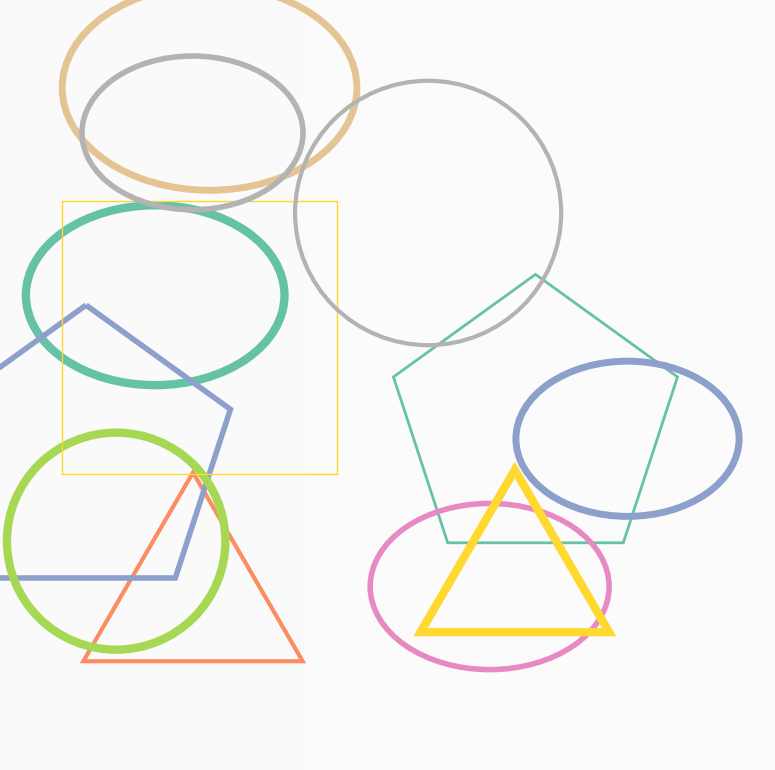[{"shape": "oval", "thickness": 3, "radius": 0.83, "center": [0.2, 0.617]}, {"shape": "pentagon", "thickness": 1, "radius": 0.96, "center": [0.691, 0.451]}, {"shape": "triangle", "thickness": 1.5, "radius": 0.82, "center": [0.249, 0.223]}, {"shape": "pentagon", "thickness": 2, "radius": 0.98, "center": [0.111, 0.408]}, {"shape": "oval", "thickness": 2.5, "radius": 0.72, "center": [0.81, 0.43]}, {"shape": "oval", "thickness": 2, "radius": 0.77, "center": [0.632, 0.238]}, {"shape": "circle", "thickness": 3, "radius": 0.7, "center": [0.15, 0.297]}, {"shape": "square", "thickness": 0.5, "radius": 0.88, "center": [0.257, 0.562]}, {"shape": "triangle", "thickness": 3, "radius": 0.7, "center": [0.664, 0.249]}, {"shape": "oval", "thickness": 2.5, "radius": 0.95, "center": [0.27, 0.886]}, {"shape": "oval", "thickness": 2, "radius": 0.71, "center": [0.248, 0.827]}, {"shape": "circle", "thickness": 1.5, "radius": 0.86, "center": [0.552, 0.723]}]